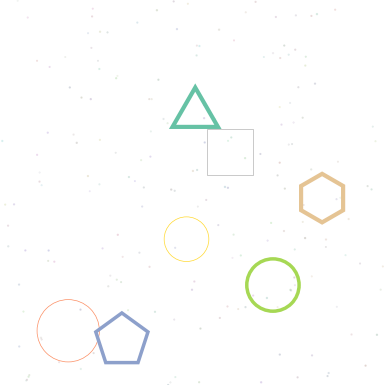[{"shape": "triangle", "thickness": 3, "radius": 0.34, "center": [0.507, 0.704]}, {"shape": "circle", "thickness": 0.5, "radius": 0.4, "center": [0.177, 0.141]}, {"shape": "pentagon", "thickness": 2.5, "radius": 0.36, "center": [0.317, 0.116]}, {"shape": "circle", "thickness": 2.5, "radius": 0.34, "center": [0.709, 0.26]}, {"shape": "circle", "thickness": 0.5, "radius": 0.29, "center": [0.484, 0.379]}, {"shape": "hexagon", "thickness": 3, "radius": 0.32, "center": [0.837, 0.485]}, {"shape": "square", "thickness": 0.5, "radius": 0.3, "center": [0.597, 0.605]}]